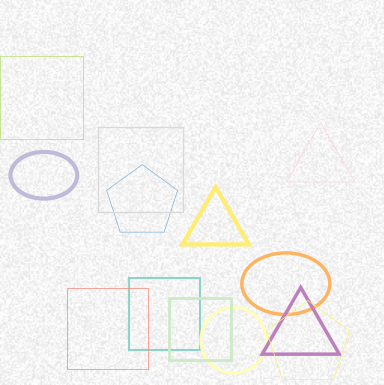[{"shape": "square", "thickness": 1.5, "radius": 0.46, "center": [0.428, 0.184]}, {"shape": "circle", "thickness": 2, "radius": 0.43, "center": [0.607, 0.116]}, {"shape": "oval", "thickness": 3, "radius": 0.43, "center": [0.114, 0.545]}, {"shape": "square", "thickness": 0.5, "radius": 0.53, "center": [0.278, 0.147]}, {"shape": "pentagon", "thickness": 0.5, "radius": 0.49, "center": [0.369, 0.475]}, {"shape": "oval", "thickness": 2.5, "radius": 0.57, "center": [0.742, 0.263]}, {"shape": "square", "thickness": 0.5, "radius": 0.54, "center": [0.108, 0.747]}, {"shape": "triangle", "thickness": 0.5, "radius": 0.51, "center": [0.833, 0.579]}, {"shape": "square", "thickness": 1, "radius": 0.55, "center": [0.364, 0.56]}, {"shape": "triangle", "thickness": 2.5, "radius": 0.58, "center": [0.781, 0.138]}, {"shape": "square", "thickness": 2, "radius": 0.4, "center": [0.52, 0.146]}, {"shape": "triangle", "thickness": 3, "radius": 0.5, "center": [0.56, 0.415]}, {"shape": "pentagon", "thickness": 0.5, "radius": 0.57, "center": [0.8, 0.106]}]